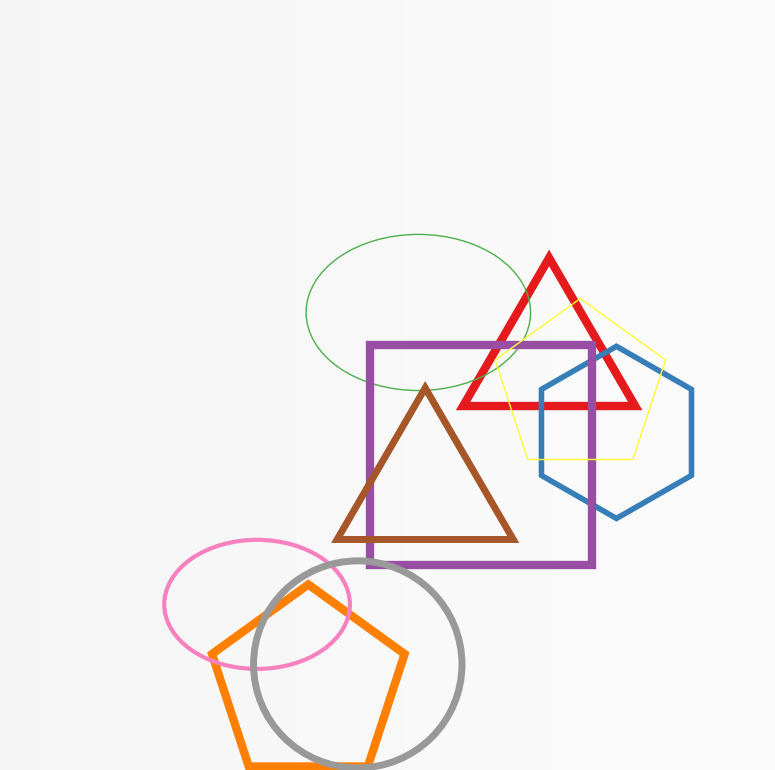[{"shape": "triangle", "thickness": 3, "radius": 0.64, "center": [0.709, 0.537]}, {"shape": "hexagon", "thickness": 2, "radius": 0.56, "center": [0.795, 0.438]}, {"shape": "oval", "thickness": 0.5, "radius": 0.72, "center": [0.54, 0.594]}, {"shape": "square", "thickness": 3, "radius": 0.71, "center": [0.621, 0.409]}, {"shape": "pentagon", "thickness": 3, "radius": 0.65, "center": [0.398, 0.11]}, {"shape": "pentagon", "thickness": 0.5, "radius": 0.58, "center": [0.749, 0.497]}, {"shape": "triangle", "thickness": 2.5, "radius": 0.66, "center": [0.549, 0.365]}, {"shape": "oval", "thickness": 1.5, "radius": 0.6, "center": [0.332, 0.215]}, {"shape": "circle", "thickness": 2.5, "radius": 0.67, "center": [0.462, 0.137]}]